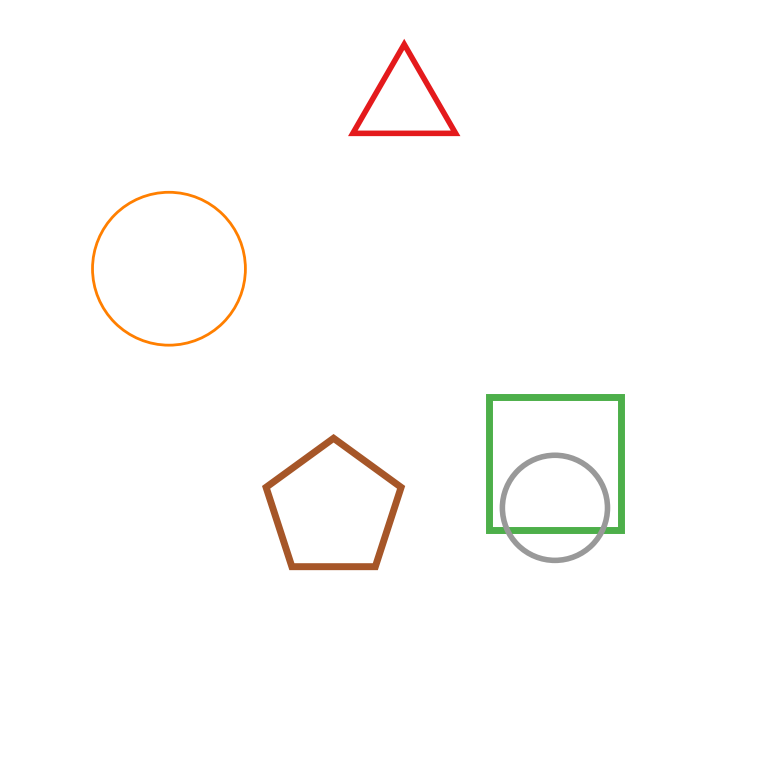[{"shape": "triangle", "thickness": 2, "radius": 0.39, "center": [0.525, 0.865]}, {"shape": "square", "thickness": 2.5, "radius": 0.43, "center": [0.721, 0.398]}, {"shape": "circle", "thickness": 1, "radius": 0.5, "center": [0.219, 0.651]}, {"shape": "pentagon", "thickness": 2.5, "radius": 0.46, "center": [0.433, 0.339]}, {"shape": "circle", "thickness": 2, "radius": 0.34, "center": [0.721, 0.34]}]